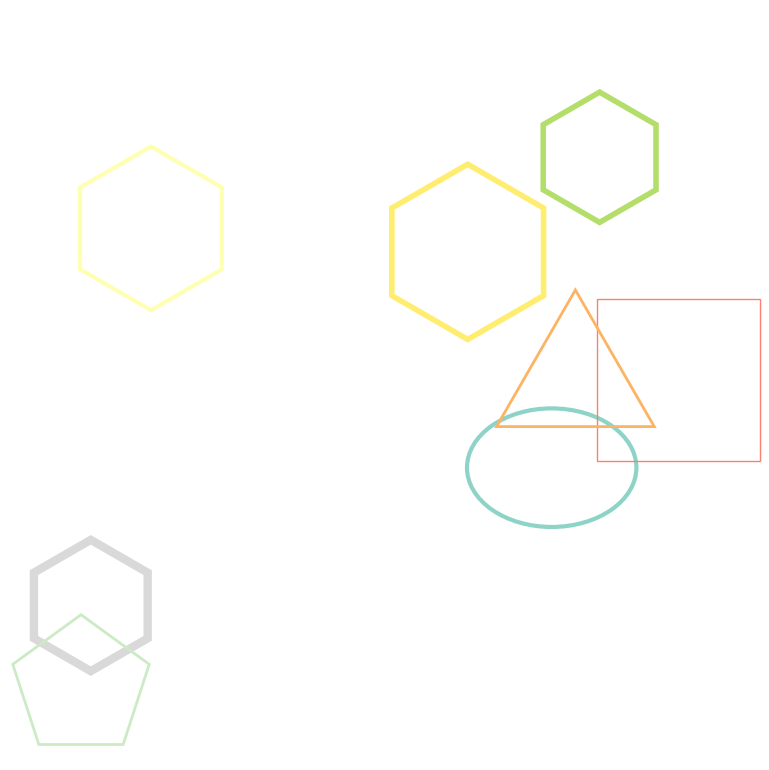[{"shape": "oval", "thickness": 1.5, "radius": 0.55, "center": [0.716, 0.393]}, {"shape": "hexagon", "thickness": 1.5, "radius": 0.53, "center": [0.196, 0.703]}, {"shape": "square", "thickness": 0.5, "radius": 0.53, "center": [0.881, 0.506]}, {"shape": "triangle", "thickness": 1, "radius": 0.59, "center": [0.747, 0.505]}, {"shape": "hexagon", "thickness": 2, "radius": 0.42, "center": [0.779, 0.796]}, {"shape": "hexagon", "thickness": 3, "radius": 0.43, "center": [0.118, 0.214]}, {"shape": "pentagon", "thickness": 1, "radius": 0.47, "center": [0.105, 0.108]}, {"shape": "hexagon", "thickness": 2, "radius": 0.57, "center": [0.607, 0.673]}]